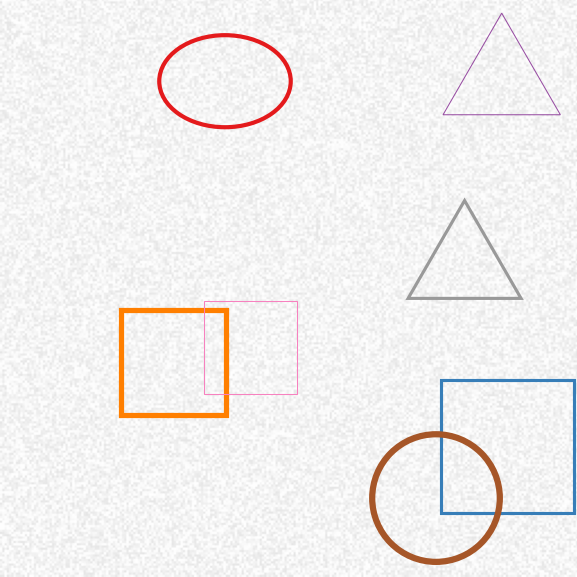[{"shape": "oval", "thickness": 2, "radius": 0.57, "center": [0.39, 0.859]}, {"shape": "square", "thickness": 1.5, "radius": 0.57, "center": [0.879, 0.226]}, {"shape": "triangle", "thickness": 0.5, "radius": 0.59, "center": [0.869, 0.859]}, {"shape": "square", "thickness": 2.5, "radius": 0.45, "center": [0.3, 0.372]}, {"shape": "circle", "thickness": 3, "radius": 0.55, "center": [0.755, 0.137]}, {"shape": "square", "thickness": 0.5, "radius": 0.4, "center": [0.433, 0.397]}, {"shape": "triangle", "thickness": 1.5, "radius": 0.56, "center": [0.804, 0.539]}]